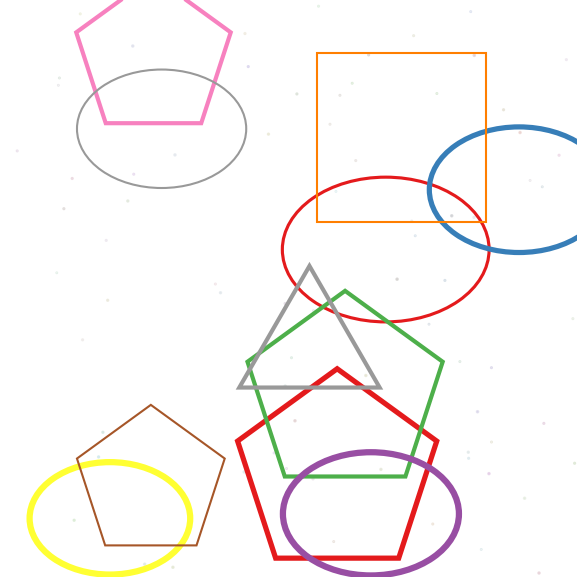[{"shape": "oval", "thickness": 1.5, "radius": 0.9, "center": [0.668, 0.567]}, {"shape": "pentagon", "thickness": 2.5, "radius": 0.91, "center": [0.584, 0.179]}, {"shape": "oval", "thickness": 2.5, "radius": 0.78, "center": [0.899, 0.671]}, {"shape": "pentagon", "thickness": 2, "radius": 0.89, "center": [0.598, 0.318]}, {"shape": "oval", "thickness": 3, "radius": 0.76, "center": [0.642, 0.109]}, {"shape": "square", "thickness": 1, "radius": 0.73, "center": [0.695, 0.761]}, {"shape": "oval", "thickness": 3, "radius": 0.7, "center": [0.19, 0.102]}, {"shape": "pentagon", "thickness": 1, "radius": 0.67, "center": [0.261, 0.164]}, {"shape": "pentagon", "thickness": 2, "radius": 0.7, "center": [0.266, 0.9]}, {"shape": "triangle", "thickness": 2, "radius": 0.7, "center": [0.536, 0.398]}, {"shape": "oval", "thickness": 1, "radius": 0.73, "center": [0.28, 0.776]}]